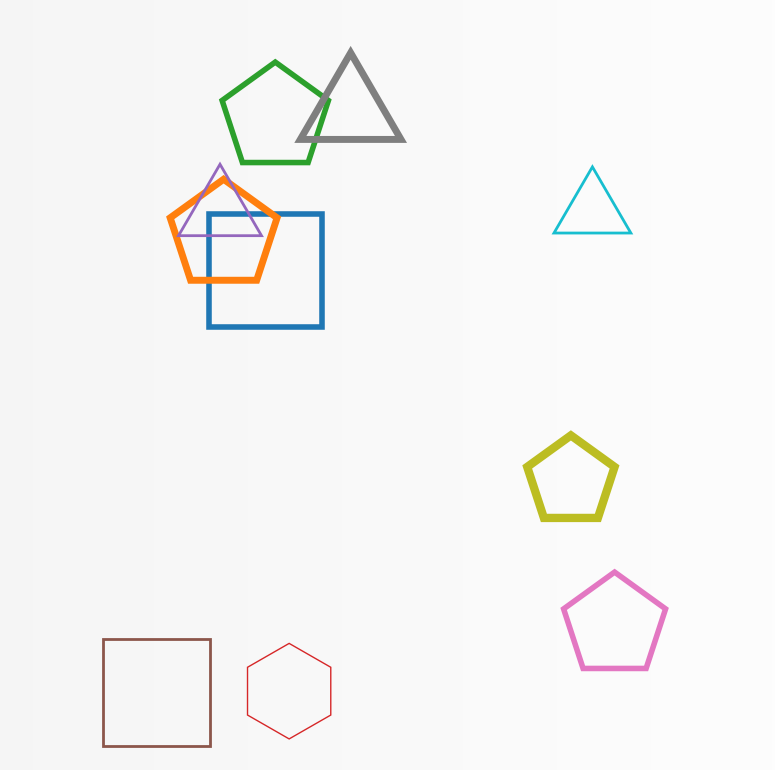[{"shape": "square", "thickness": 2, "radius": 0.37, "center": [0.342, 0.649]}, {"shape": "pentagon", "thickness": 2.5, "radius": 0.36, "center": [0.289, 0.695]}, {"shape": "pentagon", "thickness": 2, "radius": 0.36, "center": [0.355, 0.847]}, {"shape": "hexagon", "thickness": 0.5, "radius": 0.31, "center": [0.373, 0.102]}, {"shape": "triangle", "thickness": 1, "radius": 0.31, "center": [0.284, 0.725]}, {"shape": "square", "thickness": 1, "radius": 0.34, "center": [0.202, 0.101]}, {"shape": "pentagon", "thickness": 2, "radius": 0.35, "center": [0.793, 0.188]}, {"shape": "triangle", "thickness": 2.5, "radius": 0.37, "center": [0.452, 0.856]}, {"shape": "pentagon", "thickness": 3, "radius": 0.3, "center": [0.737, 0.375]}, {"shape": "triangle", "thickness": 1, "radius": 0.29, "center": [0.764, 0.726]}]